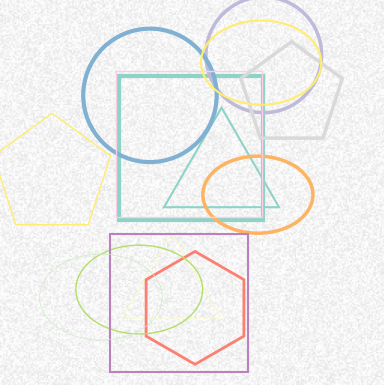[{"shape": "square", "thickness": 3, "radius": 0.94, "center": [0.496, 0.615]}, {"shape": "triangle", "thickness": 1.5, "radius": 0.86, "center": [0.575, 0.548]}, {"shape": "triangle", "thickness": 0.5, "radius": 0.74, "center": [0.446, 0.248]}, {"shape": "circle", "thickness": 2.5, "radius": 0.75, "center": [0.685, 0.858]}, {"shape": "hexagon", "thickness": 2, "radius": 0.73, "center": [0.507, 0.2]}, {"shape": "circle", "thickness": 3, "radius": 0.87, "center": [0.39, 0.752]}, {"shape": "oval", "thickness": 2.5, "radius": 0.71, "center": [0.67, 0.494]}, {"shape": "oval", "thickness": 1, "radius": 0.82, "center": [0.362, 0.248]}, {"shape": "square", "thickness": 1, "radius": 0.94, "center": [0.491, 0.626]}, {"shape": "pentagon", "thickness": 2.5, "radius": 0.69, "center": [0.757, 0.753]}, {"shape": "square", "thickness": 1.5, "radius": 0.9, "center": [0.465, 0.213]}, {"shape": "oval", "thickness": 0.5, "radius": 0.8, "center": [0.262, 0.228]}, {"shape": "pentagon", "thickness": 1, "radius": 0.8, "center": [0.135, 0.546]}, {"shape": "oval", "thickness": 1.5, "radius": 0.78, "center": [0.678, 0.837]}]